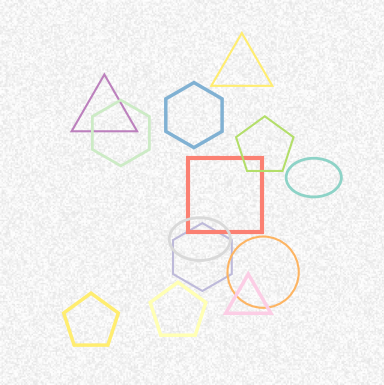[{"shape": "oval", "thickness": 2, "radius": 0.36, "center": [0.815, 0.539]}, {"shape": "pentagon", "thickness": 2.5, "radius": 0.38, "center": [0.462, 0.191]}, {"shape": "hexagon", "thickness": 1.5, "radius": 0.44, "center": [0.526, 0.332]}, {"shape": "square", "thickness": 3, "radius": 0.48, "center": [0.584, 0.493]}, {"shape": "hexagon", "thickness": 2.5, "radius": 0.42, "center": [0.504, 0.701]}, {"shape": "circle", "thickness": 1.5, "radius": 0.46, "center": [0.683, 0.293]}, {"shape": "pentagon", "thickness": 1.5, "radius": 0.39, "center": [0.688, 0.619]}, {"shape": "triangle", "thickness": 2.5, "radius": 0.34, "center": [0.645, 0.22]}, {"shape": "oval", "thickness": 2, "radius": 0.4, "center": [0.519, 0.379]}, {"shape": "triangle", "thickness": 1.5, "radius": 0.49, "center": [0.271, 0.708]}, {"shape": "hexagon", "thickness": 2, "radius": 0.43, "center": [0.314, 0.655]}, {"shape": "pentagon", "thickness": 2.5, "radius": 0.37, "center": [0.236, 0.164]}, {"shape": "triangle", "thickness": 1.5, "radius": 0.46, "center": [0.628, 0.823]}]